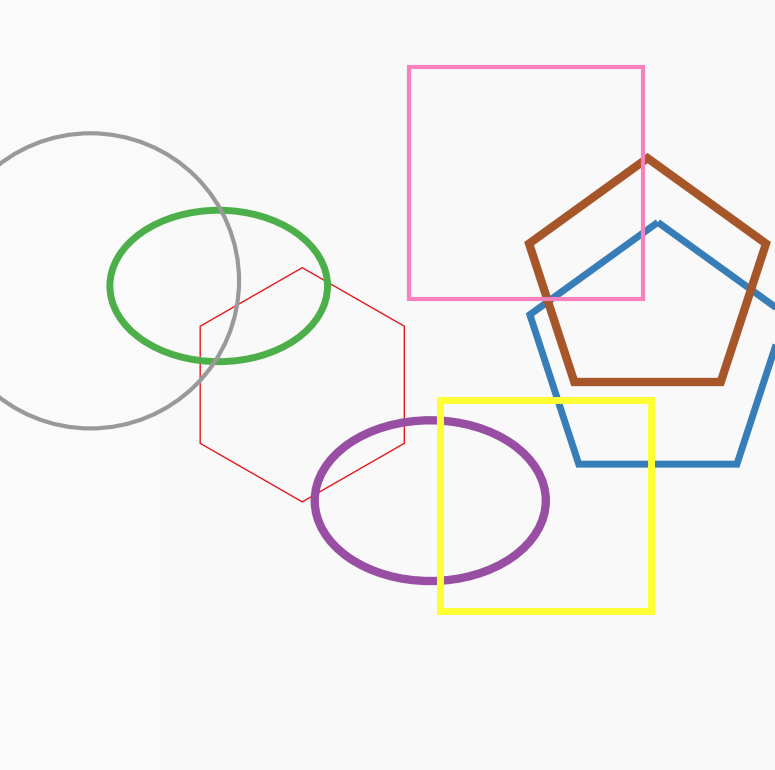[{"shape": "hexagon", "thickness": 0.5, "radius": 0.76, "center": [0.39, 0.5]}, {"shape": "pentagon", "thickness": 2.5, "radius": 0.87, "center": [0.849, 0.538]}, {"shape": "oval", "thickness": 2.5, "radius": 0.7, "center": [0.282, 0.629]}, {"shape": "oval", "thickness": 3, "radius": 0.75, "center": [0.555, 0.35]}, {"shape": "square", "thickness": 2.5, "radius": 0.68, "center": [0.704, 0.343]}, {"shape": "pentagon", "thickness": 3, "radius": 0.8, "center": [0.836, 0.634]}, {"shape": "square", "thickness": 1.5, "radius": 0.75, "center": [0.678, 0.762]}, {"shape": "circle", "thickness": 1.5, "radius": 0.96, "center": [0.117, 0.635]}]